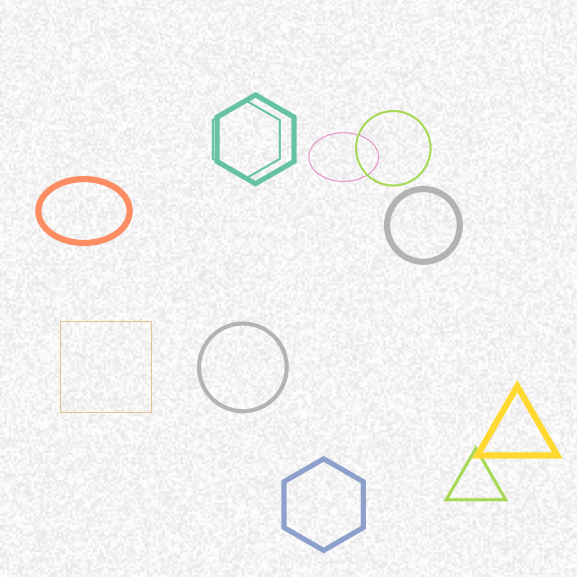[{"shape": "hexagon", "thickness": 2.5, "radius": 0.38, "center": [0.443, 0.758]}, {"shape": "hexagon", "thickness": 1, "radius": 0.33, "center": [0.427, 0.758]}, {"shape": "oval", "thickness": 3, "radius": 0.4, "center": [0.146, 0.634]}, {"shape": "hexagon", "thickness": 2.5, "radius": 0.4, "center": [0.56, 0.125]}, {"shape": "oval", "thickness": 0.5, "radius": 0.3, "center": [0.595, 0.727]}, {"shape": "circle", "thickness": 1, "radius": 0.32, "center": [0.681, 0.742]}, {"shape": "triangle", "thickness": 1.5, "radius": 0.3, "center": [0.824, 0.163]}, {"shape": "triangle", "thickness": 3, "radius": 0.4, "center": [0.896, 0.25]}, {"shape": "square", "thickness": 0.5, "radius": 0.4, "center": [0.183, 0.364]}, {"shape": "circle", "thickness": 3, "radius": 0.32, "center": [0.733, 0.609]}, {"shape": "circle", "thickness": 2, "radius": 0.38, "center": [0.421, 0.363]}]